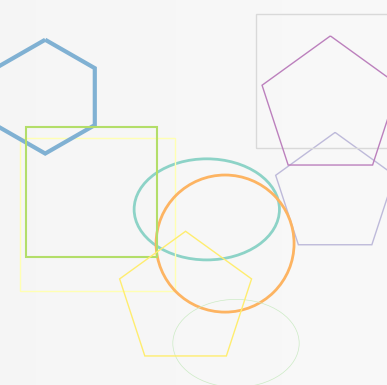[{"shape": "oval", "thickness": 2, "radius": 0.94, "center": [0.534, 0.456]}, {"shape": "square", "thickness": 1, "radius": 1.0, "center": [0.252, 0.443]}, {"shape": "pentagon", "thickness": 1, "radius": 0.81, "center": [0.865, 0.495]}, {"shape": "hexagon", "thickness": 3, "radius": 0.74, "center": [0.117, 0.749]}, {"shape": "circle", "thickness": 2, "radius": 0.89, "center": [0.581, 0.367]}, {"shape": "square", "thickness": 1.5, "radius": 0.84, "center": [0.235, 0.502]}, {"shape": "square", "thickness": 1, "radius": 0.87, "center": [0.835, 0.79]}, {"shape": "pentagon", "thickness": 1, "radius": 0.93, "center": [0.853, 0.721]}, {"shape": "oval", "thickness": 0.5, "radius": 0.82, "center": [0.609, 0.108]}, {"shape": "pentagon", "thickness": 1, "radius": 0.9, "center": [0.479, 0.22]}]